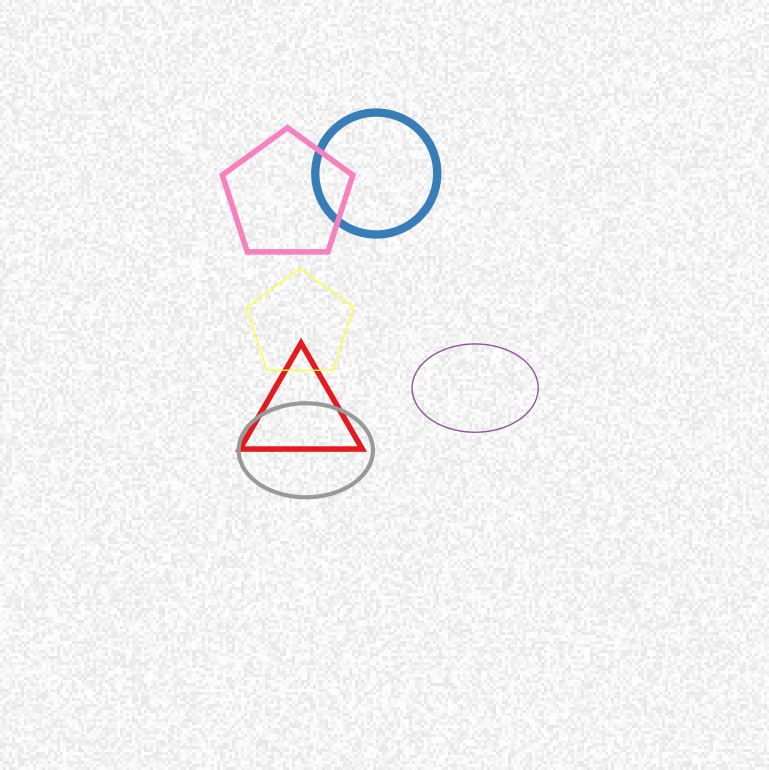[{"shape": "triangle", "thickness": 2, "radius": 0.46, "center": [0.391, 0.463]}, {"shape": "circle", "thickness": 3, "radius": 0.4, "center": [0.489, 0.775]}, {"shape": "oval", "thickness": 0.5, "radius": 0.41, "center": [0.617, 0.496]}, {"shape": "pentagon", "thickness": 0.5, "radius": 0.37, "center": [0.39, 0.578]}, {"shape": "pentagon", "thickness": 2, "radius": 0.45, "center": [0.373, 0.745]}, {"shape": "oval", "thickness": 1.5, "radius": 0.44, "center": [0.397, 0.415]}]